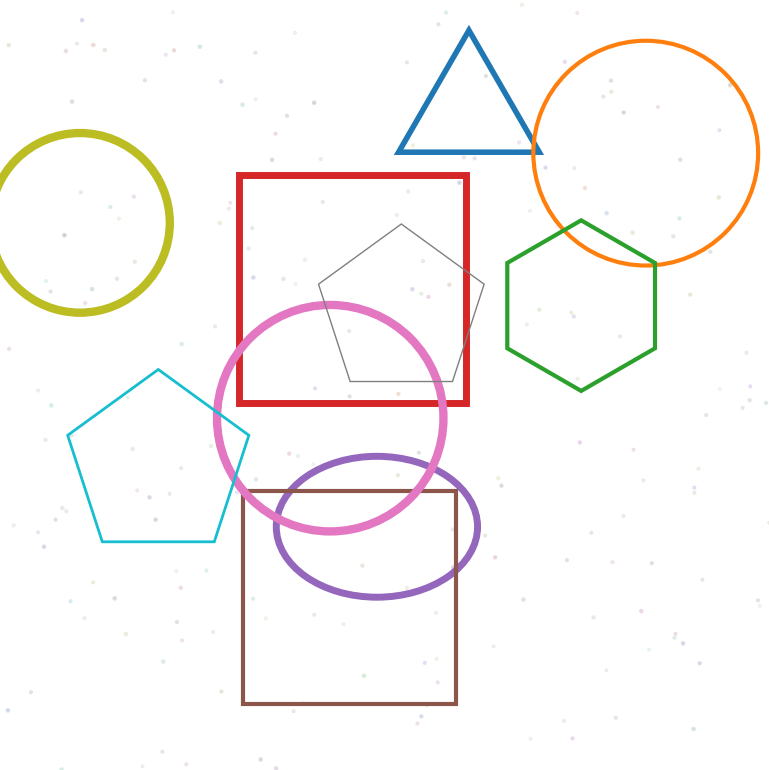[{"shape": "triangle", "thickness": 2, "radius": 0.53, "center": [0.609, 0.855]}, {"shape": "circle", "thickness": 1.5, "radius": 0.73, "center": [0.839, 0.801]}, {"shape": "hexagon", "thickness": 1.5, "radius": 0.55, "center": [0.755, 0.603]}, {"shape": "square", "thickness": 2.5, "radius": 0.74, "center": [0.458, 0.625]}, {"shape": "oval", "thickness": 2.5, "radius": 0.65, "center": [0.49, 0.316]}, {"shape": "square", "thickness": 1.5, "radius": 0.69, "center": [0.454, 0.224]}, {"shape": "circle", "thickness": 3, "radius": 0.74, "center": [0.429, 0.457]}, {"shape": "pentagon", "thickness": 0.5, "radius": 0.57, "center": [0.521, 0.596]}, {"shape": "circle", "thickness": 3, "radius": 0.58, "center": [0.104, 0.711]}, {"shape": "pentagon", "thickness": 1, "radius": 0.62, "center": [0.206, 0.396]}]